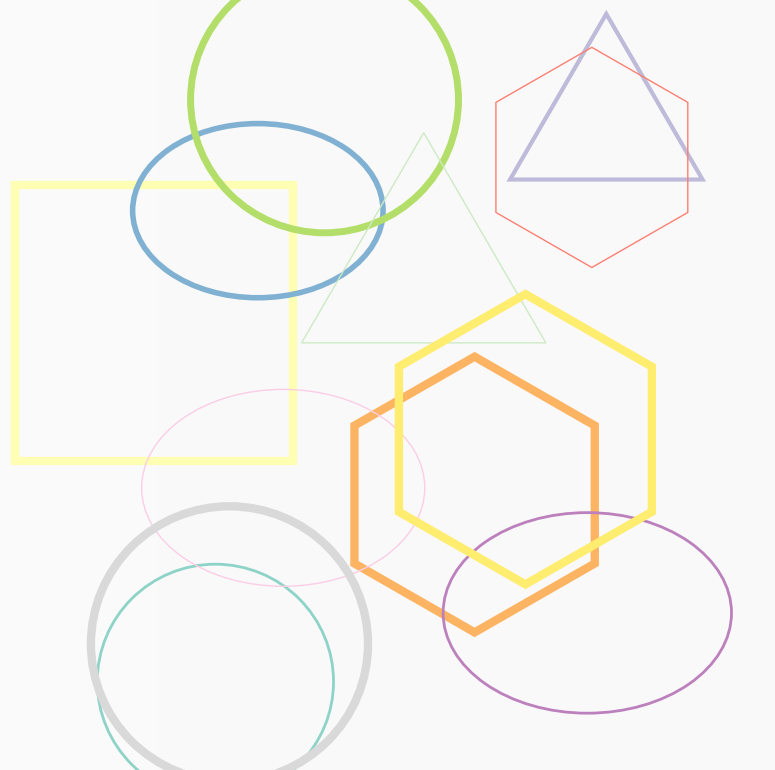[{"shape": "circle", "thickness": 1, "radius": 0.76, "center": [0.278, 0.115]}, {"shape": "square", "thickness": 3, "radius": 0.9, "center": [0.199, 0.581]}, {"shape": "triangle", "thickness": 1.5, "radius": 0.72, "center": [0.782, 0.839]}, {"shape": "hexagon", "thickness": 0.5, "radius": 0.71, "center": [0.764, 0.796]}, {"shape": "oval", "thickness": 2, "radius": 0.81, "center": [0.333, 0.726]}, {"shape": "hexagon", "thickness": 3, "radius": 0.9, "center": [0.612, 0.358]}, {"shape": "circle", "thickness": 2.5, "radius": 0.86, "center": [0.419, 0.871]}, {"shape": "oval", "thickness": 0.5, "radius": 0.91, "center": [0.365, 0.366]}, {"shape": "circle", "thickness": 3, "radius": 0.89, "center": [0.296, 0.164]}, {"shape": "oval", "thickness": 1, "radius": 0.93, "center": [0.758, 0.204]}, {"shape": "triangle", "thickness": 0.5, "radius": 0.91, "center": [0.547, 0.646]}, {"shape": "hexagon", "thickness": 3, "radius": 0.94, "center": [0.678, 0.43]}]